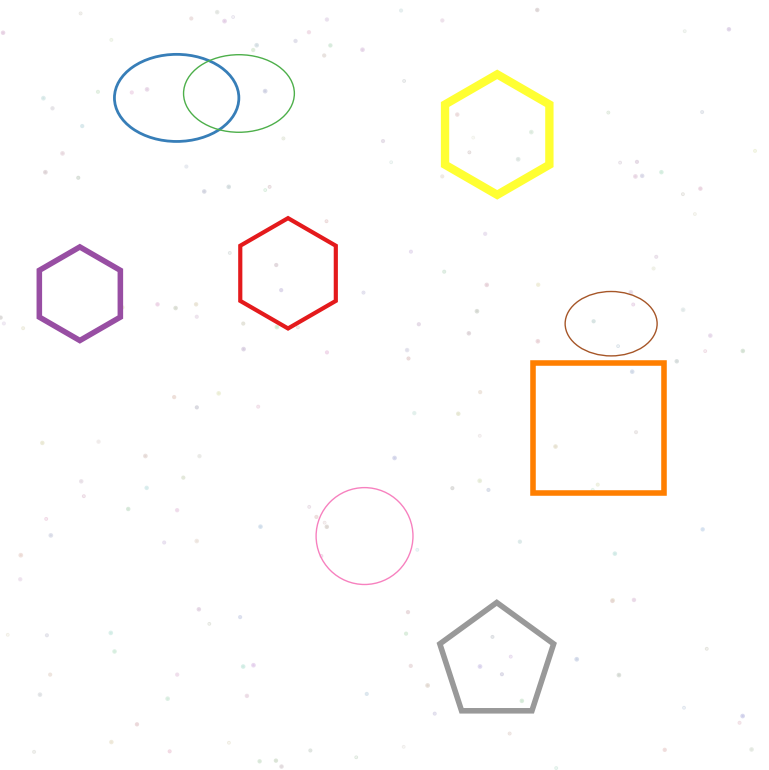[{"shape": "hexagon", "thickness": 1.5, "radius": 0.36, "center": [0.374, 0.645]}, {"shape": "oval", "thickness": 1, "radius": 0.4, "center": [0.229, 0.873]}, {"shape": "oval", "thickness": 0.5, "radius": 0.36, "center": [0.31, 0.879]}, {"shape": "hexagon", "thickness": 2, "radius": 0.3, "center": [0.104, 0.619]}, {"shape": "square", "thickness": 2, "radius": 0.42, "center": [0.777, 0.445]}, {"shape": "hexagon", "thickness": 3, "radius": 0.39, "center": [0.646, 0.825]}, {"shape": "oval", "thickness": 0.5, "radius": 0.3, "center": [0.794, 0.58]}, {"shape": "circle", "thickness": 0.5, "radius": 0.31, "center": [0.473, 0.304]}, {"shape": "pentagon", "thickness": 2, "radius": 0.39, "center": [0.645, 0.14]}]